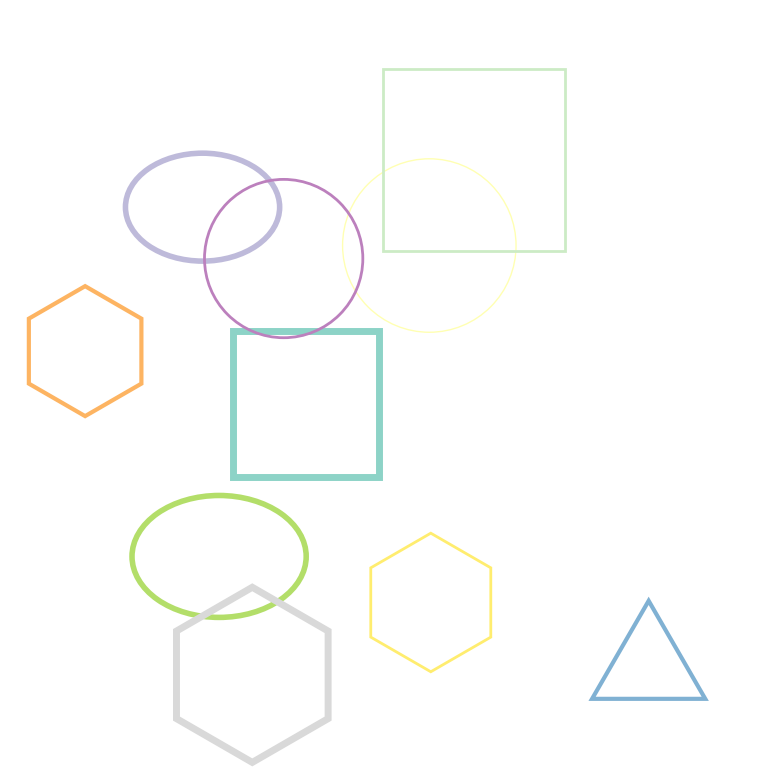[{"shape": "square", "thickness": 2.5, "radius": 0.47, "center": [0.397, 0.476]}, {"shape": "circle", "thickness": 0.5, "radius": 0.56, "center": [0.558, 0.681]}, {"shape": "oval", "thickness": 2, "radius": 0.5, "center": [0.263, 0.731]}, {"shape": "triangle", "thickness": 1.5, "radius": 0.42, "center": [0.842, 0.135]}, {"shape": "hexagon", "thickness": 1.5, "radius": 0.42, "center": [0.111, 0.544]}, {"shape": "oval", "thickness": 2, "radius": 0.57, "center": [0.285, 0.277]}, {"shape": "hexagon", "thickness": 2.5, "radius": 0.57, "center": [0.328, 0.124]}, {"shape": "circle", "thickness": 1, "radius": 0.51, "center": [0.368, 0.664]}, {"shape": "square", "thickness": 1, "radius": 0.59, "center": [0.616, 0.792]}, {"shape": "hexagon", "thickness": 1, "radius": 0.45, "center": [0.559, 0.218]}]